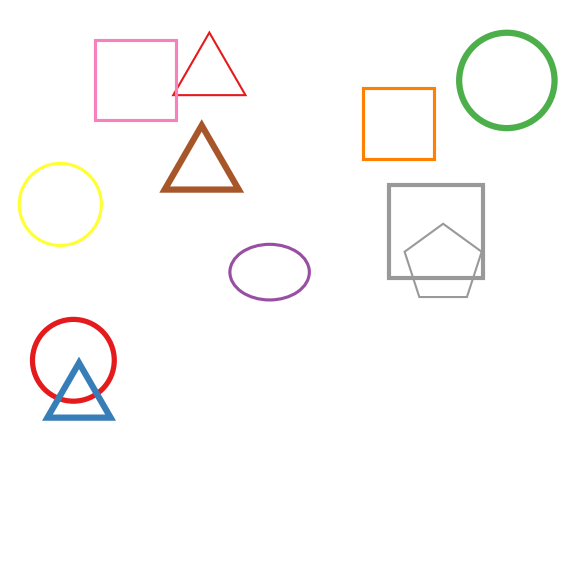[{"shape": "circle", "thickness": 2.5, "radius": 0.35, "center": [0.127, 0.375]}, {"shape": "triangle", "thickness": 1, "radius": 0.36, "center": [0.363, 0.87]}, {"shape": "triangle", "thickness": 3, "radius": 0.32, "center": [0.137, 0.308]}, {"shape": "circle", "thickness": 3, "radius": 0.41, "center": [0.878, 0.86]}, {"shape": "oval", "thickness": 1.5, "radius": 0.34, "center": [0.467, 0.528]}, {"shape": "square", "thickness": 1.5, "radius": 0.31, "center": [0.69, 0.785]}, {"shape": "circle", "thickness": 1.5, "radius": 0.36, "center": [0.104, 0.645]}, {"shape": "triangle", "thickness": 3, "radius": 0.37, "center": [0.349, 0.708]}, {"shape": "square", "thickness": 1.5, "radius": 0.35, "center": [0.235, 0.86]}, {"shape": "pentagon", "thickness": 1, "radius": 0.35, "center": [0.767, 0.542]}, {"shape": "square", "thickness": 2, "radius": 0.41, "center": [0.755, 0.598]}]